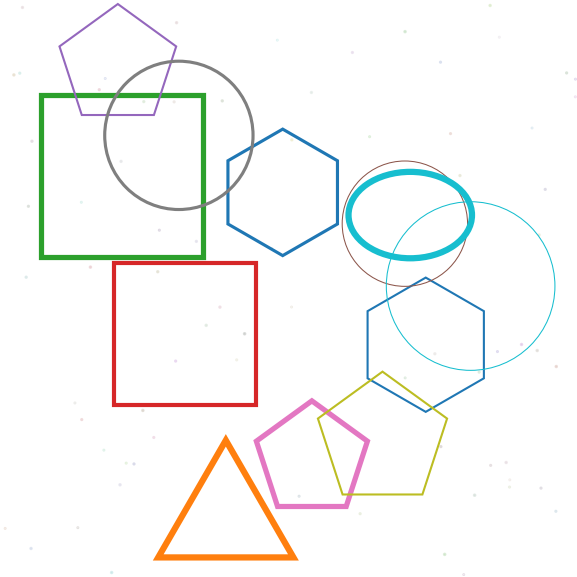[{"shape": "hexagon", "thickness": 1.5, "radius": 0.55, "center": [0.49, 0.666]}, {"shape": "hexagon", "thickness": 1, "radius": 0.58, "center": [0.737, 0.402]}, {"shape": "triangle", "thickness": 3, "radius": 0.68, "center": [0.391, 0.101]}, {"shape": "square", "thickness": 2.5, "radius": 0.7, "center": [0.212, 0.695]}, {"shape": "square", "thickness": 2, "radius": 0.62, "center": [0.321, 0.421]}, {"shape": "pentagon", "thickness": 1, "radius": 0.53, "center": [0.204, 0.886]}, {"shape": "circle", "thickness": 0.5, "radius": 0.54, "center": [0.701, 0.612]}, {"shape": "pentagon", "thickness": 2.5, "radius": 0.51, "center": [0.54, 0.204]}, {"shape": "circle", "thickness": 1.5, "radius": 0.64, "center": [0.31, 0.765]}, {"shape": "pentagon", "thickness": 1, "radius": 0.59, "center": [0.662, 0.238]}, {"shape": "oval", "thickness": 3, "radius": 0.53, "center": [0.71, 0.627]}, {"shape": "circle", "thickness": 0.5, "radius": 0.73, "center": [0.815, 0.504]}]